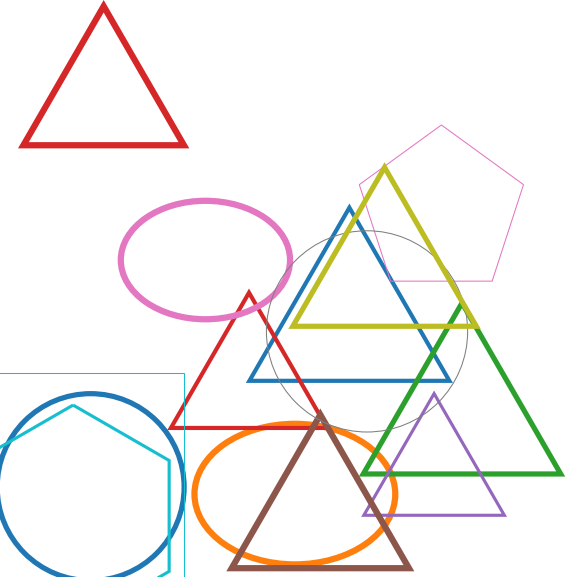[{"shape": "circle", "thickness": 2.5, "radius": 0.81, "center": [0.157, 0.156]}, {"shape": "triangle", "thickness": 2, "radius": 1.0, "center": [0.605, 0.44]}, {"shape": "oval", "thickness": 3, "radius": 0.87, "center": [0.511, 0.144]}, {"shape": "triangle", "thickness": 2.5, "radius": 0.99, "center": [0.8, 0.277]}, {"shape": "triangle", "thickness": 2, "radius": 0.78, "center": [0.431, 0.336]}, {"shape": "triangle", "thickness": 3, "radius": 0.8, "center": [0.18, 0.828]}, {"shape": "triangle", "thickness": 1.5, "radius": 0.7, "center": [0.752, 0.177]}, {"shape": "triangle", "thickness": 3, "radius": 0.89, "center": [0.555, 0.104]}, {"shape": "oval", "thickness": 3, "radius": 0.73, "center": [0.356, 0.549]}, {"shape": "pentagon", "thickness": 0.5, "radius": 0.75, "center": [0.764, 0.633]}, {"shape": "circle", "thickness": 0.5, "radius": 0.87, "center": [0.636, 0.425]}, {"shape": "triangle", "thickness": 2.5, "radius": 0.92, "center": [0.666, 0.526]}, {"shape": "hexagon", "thickness": 1.5, "radius": 0.96, "center": [0.127, 0.106]}, {"shape": "square", "thickness": 0.5, "radius": 0.98, "center": [0.124, 0.158]}]